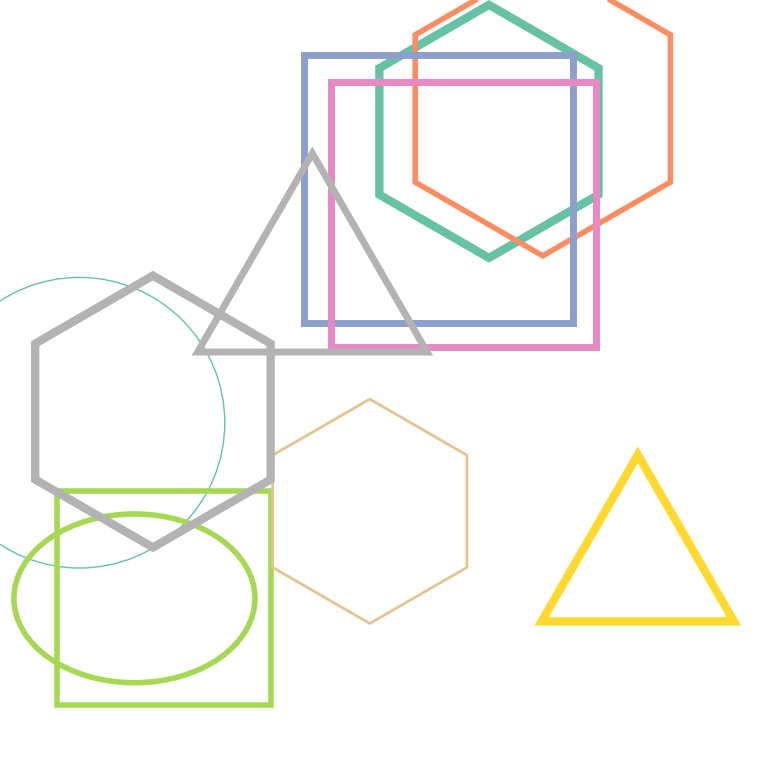[{"shape": "circle", "thickness": 0.5, "radius": 0.94, "center": [0.103, 0.451]}, {"shape": "hexagon", "thickness": 3, "radius": 0.82, "center": [0.635, 0.829]}, {"shape": "hexagon", "thickness": 2, "radius": 0.96, "center": [0.705, 0.859]}, {"shape": "square", "thickness": 2.5, "radius": 0.87, "center": [0.569, 0.754]}, {"shape": "square", "thickness": 2.5, "radius": 0.86, "center": [0.602, 0.721]}, {"shape": "square", "thickness": 2, "radius": 0.7, "center": [0.213, 0.223]}, {"shape": "oval", "thickness": 2, "radius": 0.78, "center": [0.175, 0.223]}, {"shape": "triangle", "thickness": 3, "radius": 0.72, "center": [0.828, 0.265]}, {"shape": "hexagon", "thickness": 1, "radius": 0.73, "center": [0.48, 0.336]}, {"shape": "triangle", "thickness": 2.5, "radius": 0.86, "center": [0.406, 0.629]}, {"shape": "hexagon", "thickness": 3, "radius": 0.88, "center": [0.199, 0.466]}]